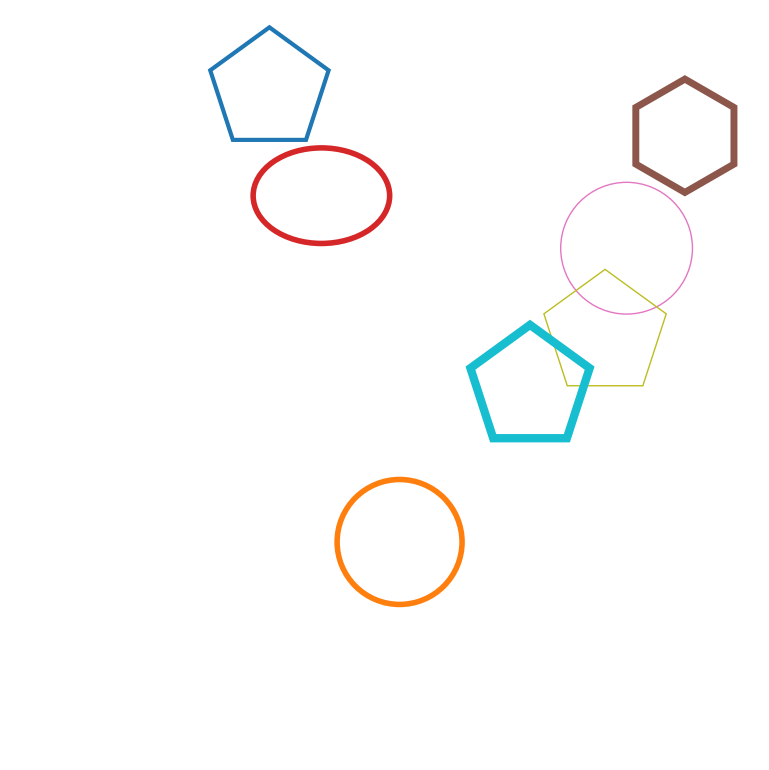[{"shape": "pentagon", "thickness": 1.5, "radius": 0.4, "center": [0.35, 0.884]}, {"shape": "circle", "thickness": 2, "radius": 0.41, "center": [0.519, 0.296]}, {"shape": "oval", "thickness": 2, "radius": 0.44, "center": [0.417, 0.746]}, {"shape": "hexagon", "thickness": 2.5, "radius": 0.37, "center": [0.889, 0.824]}, {"shape": "circle", "thickness": 0.5, "radius": 0.43, "center": [0.814, 0.678]}, {"shape": "pentagon", "thickness": 0.5, "radius": 0.42, "center": [0.786, 0.567]}, {"shape": "pentagon", "thickness": 3, "radius": 0.41, "center": [0.688, 0.497]}]